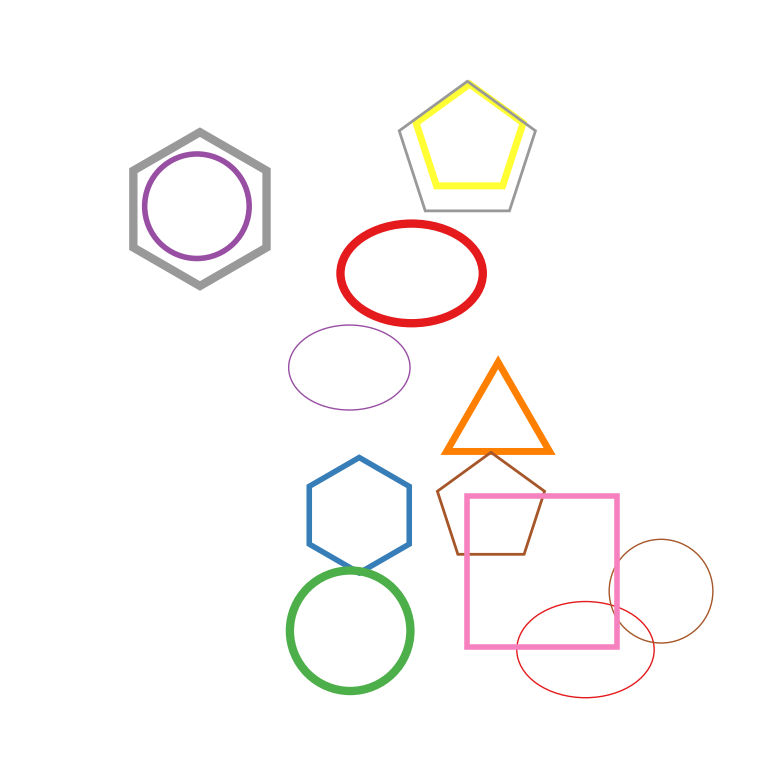[{"shape": "oval", "thickness": 0.5, "radius": 0.45, "center": [0.76, 0.156]}, {"shape": "oval", "thickness": 3, "radius": 0.46, "center": [0.535, 0.645]}, {"shape": "hexagon", "thickness": 2, "radius": 0.37, "center": [0.467, 0.331]}, {"shape": "circle", "thickness": 3, "radius": 0.39, "center": [0.455, 0.181]}, {"shape": "oval", "thickness": 0.5, "radius": 0.39, "center": [0.454, 0.523]}, {"shape": "circle", "thickness": 2, "radius": 0.34, "center": [0.256, 0.732]}, {"shape": "triangle", "thickness": 2.5, "radius": 0.39, "center": [0.647, 0.452]}, {"shape": "pentagon", "thickness": 2.5, "radius": 0.37, "center": [0.61, 0.818]}, {"shape": "pentagon", "thickness": 1, "radius": 0.37, "center": [0.638, 0.339]}, {"shape": "circle", "thickness": 0.5, "radius": 0.34, "center": [0.858, 0.232]}, {"shape": "square", "thickness": 2, "radius": 0.49, "center": [0.704, 0.258]}, {"shape": "pentagon", "thickness": 1, "radius": 0.47, "center": [0.607, 0.801]}, {"shape": "hexagon", "thickness": 3, "radius": 0.5, "center": [0.26, 0.728]}]